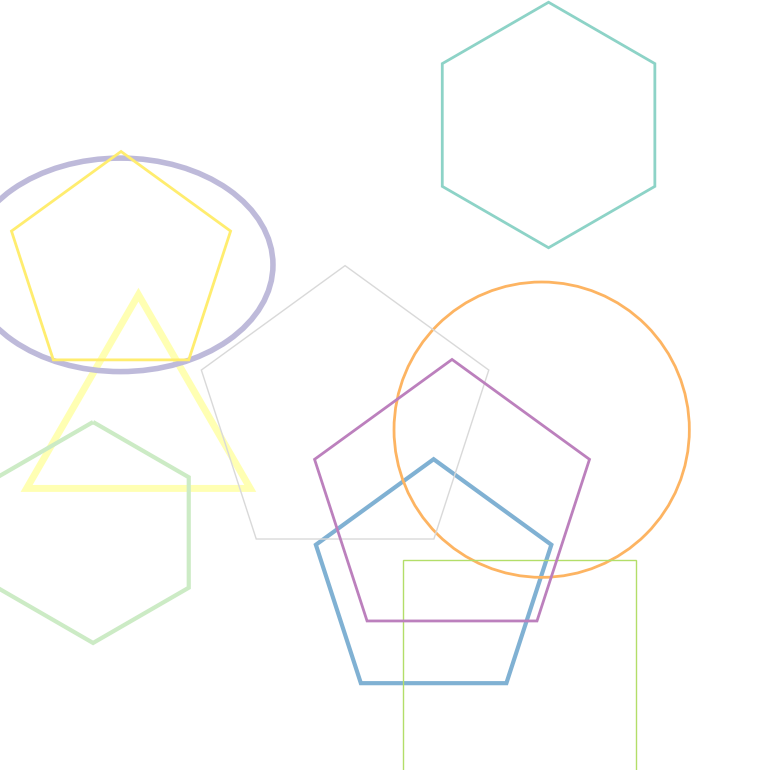[{"shape": "hexagon", "thickness": 1, "radius": 0.8, "center": [0.712, 0.838]}, {"shape": "triangle", "thickness": 2.5, "radius": 0.84, "center": [0.18, 0.45]}, {"shape": "oval", "thickness": 2, "radius": 0.99, "center": [0.156, 0.656]}, {"shape": "pentagon", "thickness": 1.5, "radius": 0.8, "center": [0.563, 0.243]}, {"shape": "circle", "thickness": 1, "radius": 0.96, "center": [0.703, 0.442]}, {"shape": "square", "thickness": 0.5, "radius": 0.76, "center": [0.674, 0.121]}, {"shape": "pentagon", "thickness": 0.5, "radius": 0.98, "center": [0.448, 0.459]}, {"shape": "pentagon", "thickness": 1, "radius": 0.94, "center": [0.587, 0.345]}, {"shape": "hexagon", "thickness": 1.5, "radius": 0.72, "center": [0.121, 0.308]}, {"shape": "pentagon", "thickness": 1, "radius": 0.75, "center": [0.157, 0.654]}]